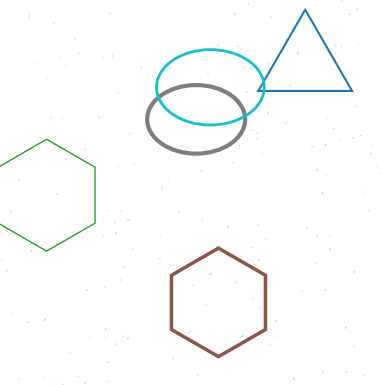[{"shape": "triangle", "thickness": 1.5, "radius": 0.7, "center": [0.793, 0.834]}, {"shape": "hexagon", "thickness": 1, "radius": 0.73, "center": [0.121, 0.493]}, {"shape": "hexagon", "thickness": 2.5, "radius": 0.7, "center": [0.567, 0.215]}, {"shape": "oval", "thickness": 3, "radius": 0.64, "center": [0.509, 0.69]}, {"shape": "oval", "thickness": 2, "radius": 0.7, "center": [0.546, 0.773]}]